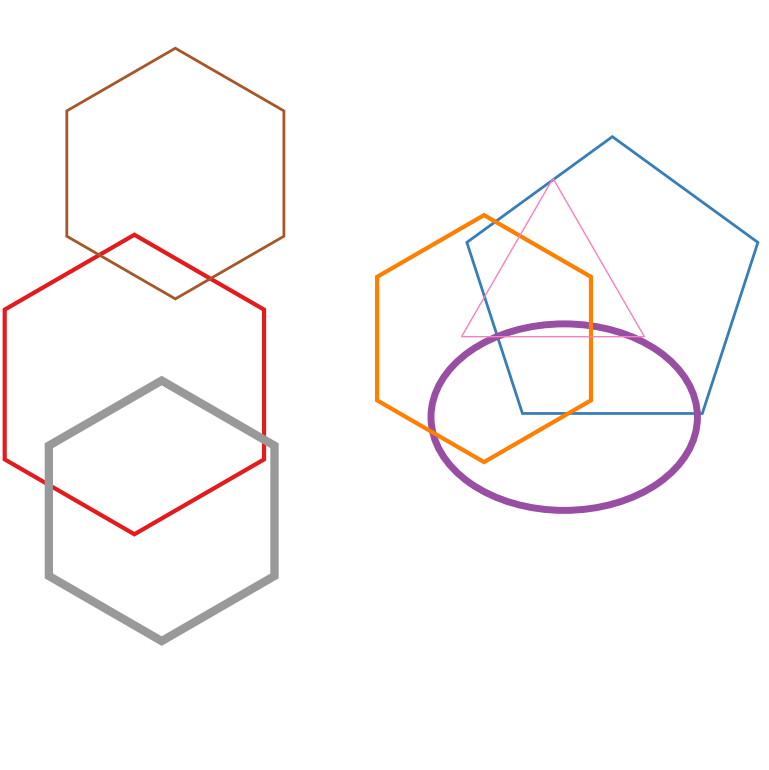[{"shape": "hexagon", "thickness": 1.5, "radius": 0.97, "center": [0.175, 0.501]}, {"shape": "pentagon", "thickness": 1, "radius": 0.99, "center": [0.795, 0.624]}, {"shape": "oval", "thickness": 2.5, "radius": 0.87, "center": [0.733, 0.458]}, {"shape": "hexagon", "thickness": 1.5, "radius": 0.8, "center": [0.629, 0.56]}, {"shape": "hexagon", "thickness": 1, "radius": 0.81, "center": [0.228, 0.775]}, {"shape": "triangle", "thickness": 0.5, "radius": 0.69, "center": [0.718, 0.631]}, {"shape": "hexagon", "thickness": 3, "radius": 0.85, "center": [0.21, 0.337]}]